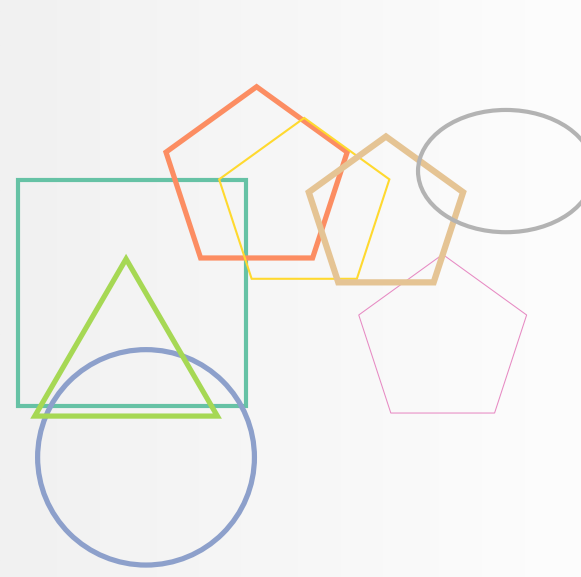[{"shape": "square", "thickness": 2, "radius": 0.98, "center": [0.227, 0.492]}, {"shape": "pentagon", "thickness": 2.5, "radius": 0.82, "center": [0.441, 0.685]}, {"shape": "circle", "thickness": 2.5, "radius": 0.93, "center": [0.251, 0.207]}, {"shape": "pentagon", "thickness": 0.5, "radius": 0.76, "center": [0.762, 0.407]}, {"shape": "triangle", "thickness": 2.5, "radius": 0.91, "center": [0.217, 0.369]}, {"shape": "pentagon", "thickness": 1, "radius": 0.77, "center": [0.523, 0.641]}, {"shape": "pentagon", "thickness": 3, "radius": 0.7, "center": [0.664, 0.623]}, {"shape": "oval", "thickness": 2, "radius": 0.76, "center": [0.87, 0.703]}]